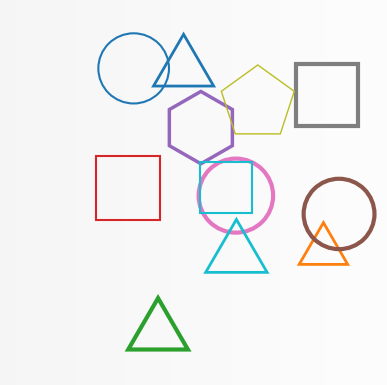[{"shape": "triangle", "thickness": 2, "radius": 0.45, "center": [0.474, 0.821]}, {"shape": "circle", "thickness": 1.5, "radius": 0.46, "center": [0.345, 0.822]}, {"shape": "triangle", "thickness": 2, "radius": 0.36, "center": [0.835, 0.349]}, {"shape": "triangle", "thickness": 3, "radius": 0.44, "center": [0.408, 0.137]}, {"shape": "square", "thickness": 1.5, "radius": 0.41, "center": [0.329, 0.511]}, {"shape": "hexagon", "thickness": 2.5, "radius": 0.47, "center": [0.518, 0.669]}, {"shape": "circle", "thickness": 3, "radius": 0.46, "center": [0.875, 0.444]}, {"shape": "circle", "thickness": 3, "radius": 0.48, "center": [0.609, 0.492]}, {"shape": "square", "thickness": 3, "radius": 0.4, "center": [0.844, 0.753]}, {"shape": "pentagon", "thickness": 1, "radius": 0.49, "center": [0.665, 0.732]}, {"shape": "square", "thickness": 1.5, "radius": 0.34, "center": [0.583, 0.513]}, {"shape": "triangle", "thickness": 2, "radius": 0.46, "center": [0.61, 0.338]}]